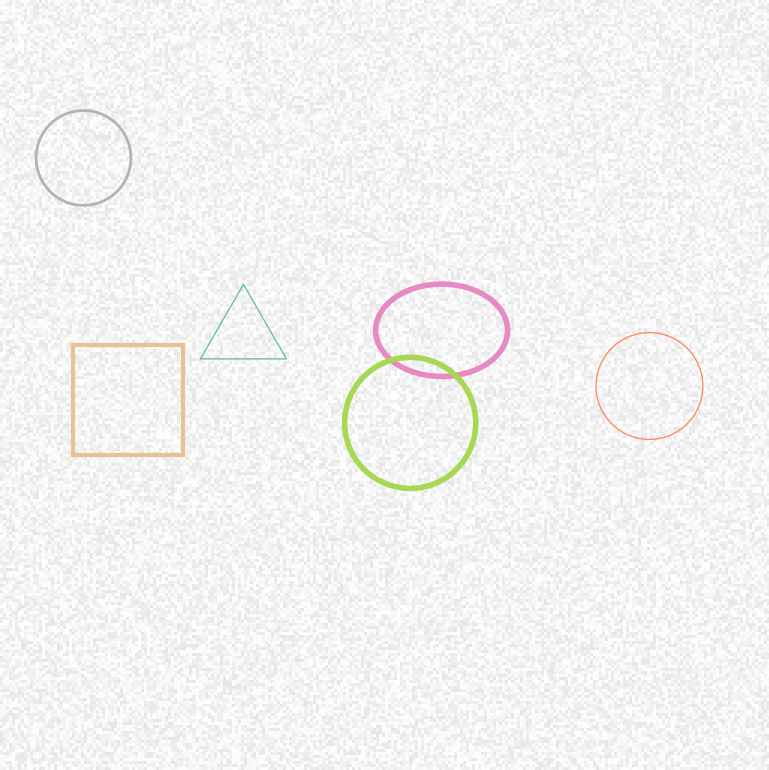[{"shape": "triangle", "thickness": 0.5, "radius": 0.32, "center": [0.316, 0.566]}, {"shape": "circle", "thickness": 0.5, "radius": 0.35, "center": [0.843, 0.499]}, {"shape": "oval", "thickness": 2, "radius": 0.43, "center": [0.574, 0.571]}, {"shape": "circle", "thickness": 2, "radius": 0.43, "center": [0.533, 0.451]}, {"shape": "square", "thickness": 1.5, "radius": 0.36, "center": [0.166, 0.48]}, {"shape": "circle", "thickness": 1, "radius": 0.31, "center": [0.108, 0.795]}]